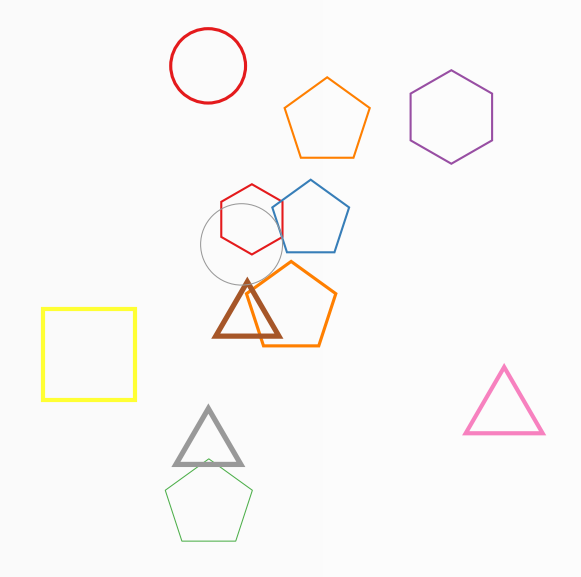[{"shape": "hexagon", "thickness": 1, "radius": 0.3, "center": [0.433, 0.619]}, {"shape": "circle", "thickness": 1.5, "radius": 0.32, "center": [0.358, 0.885]}, {"shape": "pentagon", "thickness": 1, "radius": 0.35, "center": [0.535, 0.618]}, {"shape": "pentagon", "thickness": 0.5, "radius": 0.39, "center": [0.359, 0.126]}, {"shape": "hexagon", "thickness": 1, "radius": 0.4, "center": [0.777, 0.797]}, {"shape": "pentagon", "thickness": 1, "radius": 0.39, "center": [0.563, 0.788]}, {"shape": "pentagon", "thickness": 1.5, "radius": 0.4, "center": [0.501, 0.466]}, {"shape": "square", "thickness": 2, "radius": 0.39, "center": [0.153, 0.385]}, {"shape": "triangle", "thickness": 2.5, "radius": 0.31, "center": [0.426, 0.448]}, {"shape": "triangle", "thickness": 2, "radius": 0.38, "center": [0.867, 0.287]}, {"shape": "circle", "thickness": 0.5, "radius": 0.35, "center": [0.416, 0.576]}, {"shape": "triangle", "thickness": 2.5, "radius": 0.32, "center": [0.359, 0.227]}]